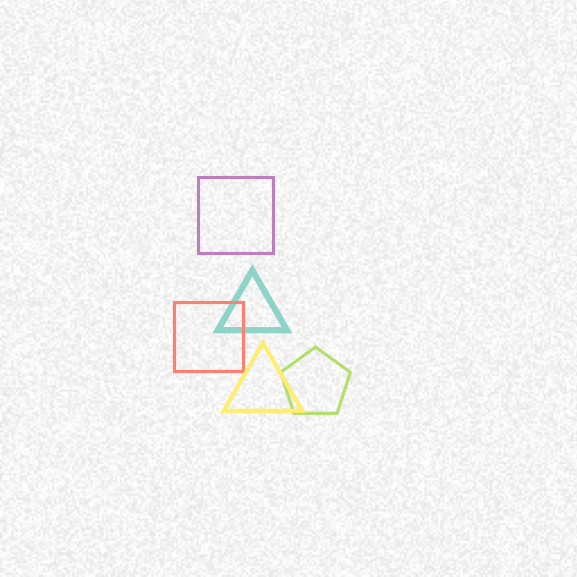[{"shape": "triangle", "thickness": 3, "radius": 0.35, "center": [0.437, 0.462]}, {"shape": "square", "thickness": 1.5, "radius": 0.3, "center": [0.361, 0.416]}, {"shape": "pentagon", "thickness": 1.5, "radius": 0.32, "center": [0.546, 0.335]}, {"shape": "square", "thickness": 1.5, "radius": 0.33, "center": [0.408, 0.627]}, {"shape": "triangle", "thickness": 2, "radius": 0.39, "center": [0.455, 0.327]}]